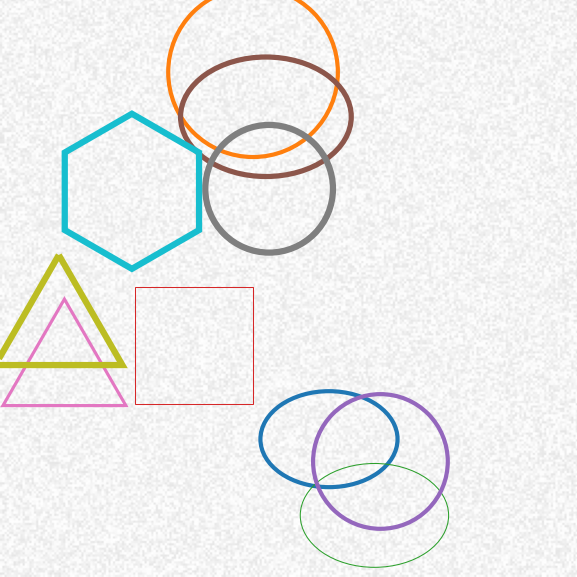[{"shape": "oval", "thickness": 2, "radius": 0.59, "center": [0.57, 0.239]}, {"shape": "circle", "thickness": 2, "radius": 0.73, "center": [0.438, 0.874]}, {"shape": "oval", "thickness": 0.5, "radius": 0.64, "center": [0.648, 0.107]}, {"shape": "square", "thickness": 0.5, "radius": 0.51, "center": [0.336, 0.401]}, {"shape": "circle", "thickness": 2, "radius": 0.58, "center": [0.659, 0.2]}, {"shape": "oval", "thickness": 2.5, "radius": 0.74, "center": [0.46, 0.797]}, {"shape": "triangle", "thickness": 1.5, "radius": 0.61, "center": [0.112, 0.358]}, {"shape": "circle", "thickness": 3, "radius": 0.55, "center": [0.466, 0.672]}, {"shape": "triangle", "thickness": 3, "radius": 0.64, "center": [0.102, 0.431]}, {"shape": "hexagon", "thickness": 3, "radius": 0.67, "center": [0.228, 0.668]}]